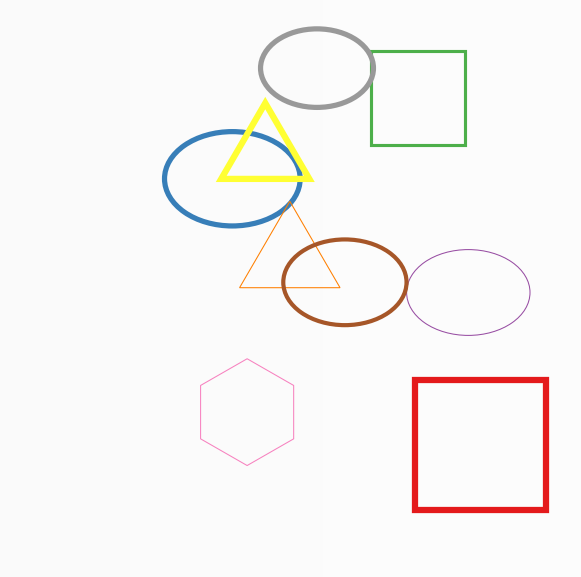[{"shape": "square", "thickness": 3, "radius": 0.56, "center": [0.826, 0.228]}, {"shape": "oval", "thickness": 2.5, "radius": 0.58, "center": [0.4, 0.69]}, {"shape": "square", "thickness": 1.5, "radius": 0.41, "center": [0.719, 0.829]}, {"shape": "oval", "thickness": 0.5, "radius": 0.53, "center": [0.806, 0.493]}, {"shape": "triangle", "thickness": 0.5, "radius": 0.5, "center": [0.499, 0.551]}, {"shape": "triangle", "thickness": 3, "radius": 0.44, "center": [0.456, 0.733]}, {"shape": "oval", "thickness": 2, "radius": 0.53, "center": [0.593, 0.51]}, {"shape": "hexagon", "thickness": 0.5, "radius": 0.46, "center": [0.425, 0.285]}, {"shape": "oval", "thickness": 2.5, "radius": 0.49, "center": [0.545, 0.881]}]